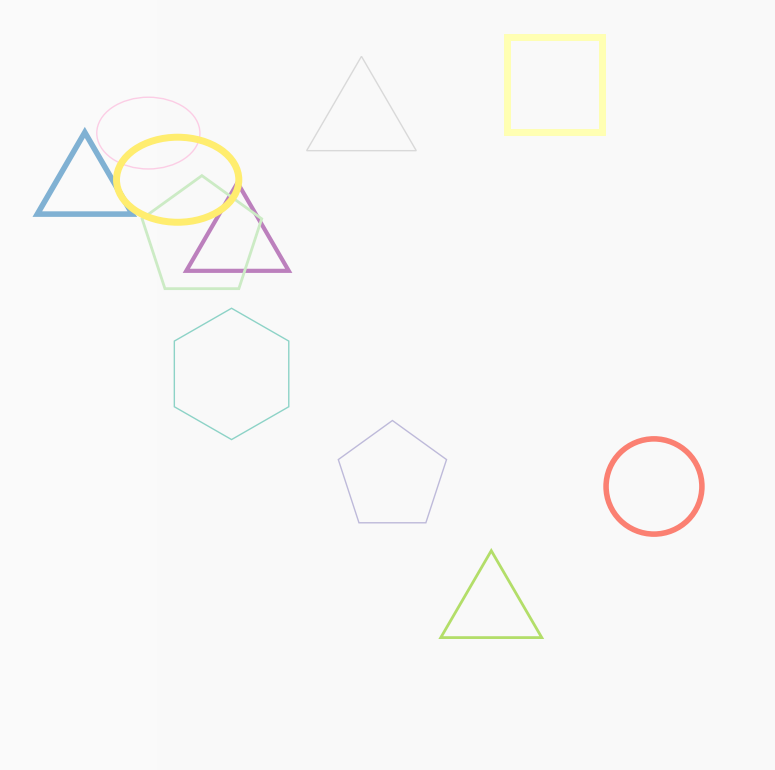[{"shape": "hexagon", "thickness": 0.5, "radius": 0.43, "center": [0.299, 0.514]}, {"shape": "square", "thickness": 2.5, "radius": 0.31, "center": [0.716, 0.89]}, {"shape": "pentagon", "thickness": 0.5, "radius": 0.37, "center": [0.506, 0.38]}, {"shape": "circle", "thickness": 2, "radius": 0.31, "center": [0.844, 0.368]}, {"shape": "triangle", "thickness": 2, "radius": 0.35, "center": [0.109, 0.757]}, {"shape": "triangle", "thickness": 1, "radius": 0.38, "center": [0.634, 0.21]}, {"shape": "oval", "thickness": 0.5, "radius": 0.33, "center": [0.191, 0.827]}, {"shape": "triangle", "thickness": 0.5, "radius": 0.41, "center": [0.466, 0.845]}, {"shape": "triangle", "thickness": 1.5, "radius": 0.38, "center": [0.306, 0.686]}, {"shape": "pentagon", "thickness": 1, "radius": 0.41, "center": [0.261, 0.691]}, {"shape": "oval", "thickness": 2.5, "radius": 0.39, "center": [0.229, 0.767]}]